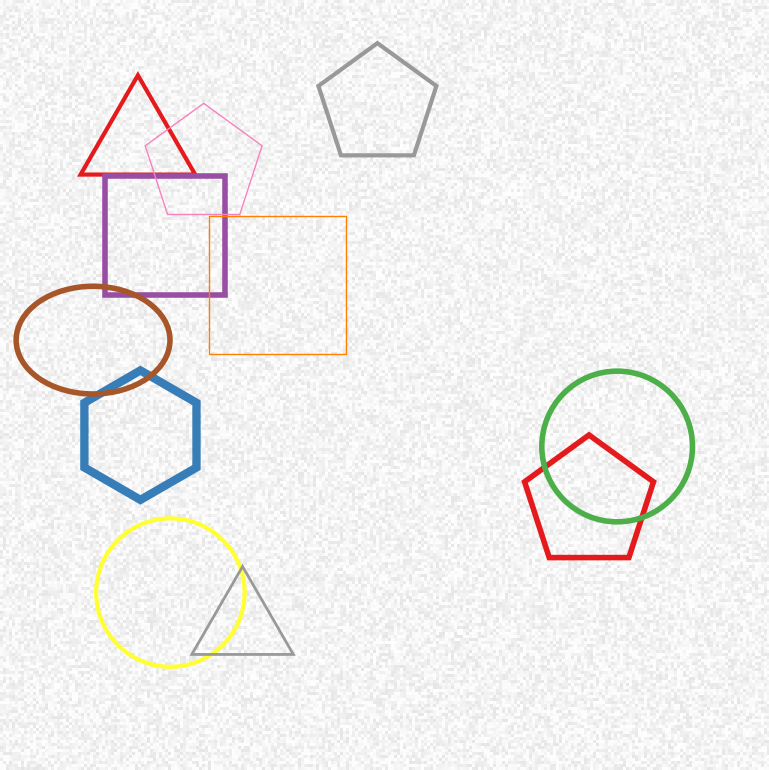[{"shape": "pentagon", "thickness": 2, "radius": 0.44, "center": [0.765, 0.347]}, {"shape": "triangle", "thickness": 1.5, "radius": 0.43, "center": [0.179, 0.816]}, {"shape": "hexagon", "thickness": 3, "radius": 0.42, "center": [0.182, 0.435]}, {"shape": "circle", "thickness": 2, "radius": 0.49, "center": [0.801, 0.42]}, {"shape": "square", "thickness": 2, "radius": 0.39, "center": [0.214, 0.694]}, {"shape": "square", "thickness": 0.5, "radius": 0.45, "center": [0.36, 0.63]}, {"shape": "circle", "thickness": 1.5, "radius": 0.48, "center": [0.221, 0.23]}, {"shape": "oval", "thickness": 2, "radius": 0.5, "center": [0.121, 0.558]}, {"shape": "pentagon", "thickness": 0.5, "radius": 0.4, "center": [0.264, 0.786]}, {"shape": "pentagon", "thickness": 1.5, "radius": 0.4, "center": [0.49, 0.863]}, {"shape": "triangle", "thickness": 1, "radius": 0.38, "center": [0.315, 0.188]}]